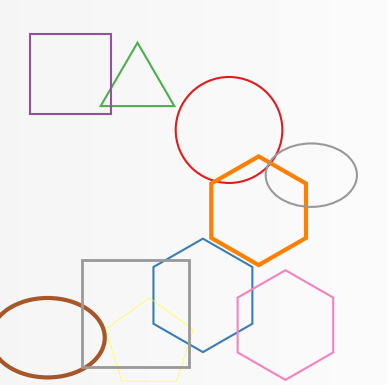[{"shape": "circle", "thickness": 1.5, "radius": 0.69, "center": [0.591, 0.662]}, {"shape": "hexagon", "thickness": 1.5, "radius": 0.74, "center": [0.524, 0.233]}, {"shape": "triangle", "thickness": 1.5, "radius": 0.55, "center": [0.355, 0.779]}, {"shape": "square", "thickness": 1.5, "radius": 0.52, "center": [0.182, 0.807]}, {"shape": "hexagon", "thickness": 3, "radius": 0.71, "center": [0.667, 0.453]}, {"shape": "pentagon", "thickness": 0.5, "radius": 0.6, "center": [0.385, 0.107]}, {"shape": "oval", "thickness": 3, "radius": 0.74, "center": [0.123, 0.123]}, {"shape": "hexagon", "thickness": 1.5, "radius": 0.71, "center": [0.737, 0.156]}, {"shape": "oval", "thickness": 1.5, "radius": 0.59, "center": [0.803, 0.545]}, {"shape": "square", "thickness": 2, "radius": 0.69, "center": [0.351, 0.186]}]